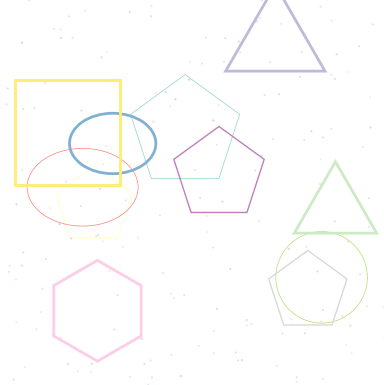[{"shape": "pentagon", "thickness": 0.5, "radius": 0.75, "center": [0.481, 0.657]}, {"shape": "pentagon", "thickness": 0.5, "radius": 0.52, "center": [0.244, 0.465]}, {"shape": "triangle", "thickness": 2, "radius": 0.75, "center": [0.715, 0.89]}, {"shape": "oval", "thickness": 0.5, "radius": 0.72, "center": [0.215, 0.514]}, {"shape": "oval", "thickness": 2, "radius": 0.56, "center": [0.293, 0.627]}, {"shape": "circle", "thickness": 0.5, "radius": 0.59, "center": [0.835, 0.28]}, {"shape": "hexagon", "thickness": 2, "radius": 0.65, "center": [0.253, 0.193]}, {"shape": "pentagon", "thickness": 1, "radius": 0.53, "center": [0.8, 0.242]}, {"shape": "pentagon", "thickness": 1, "radius": 0.62, "center": [0.569, 0.548]}, {"shape": "triangle", "thickness": 2, "radius": 0.62, "center": [0.871, 0.456]}, {"shape": "square", "thickness": 2, "radius": 0.68, "center": [0.175, 0.656]}]